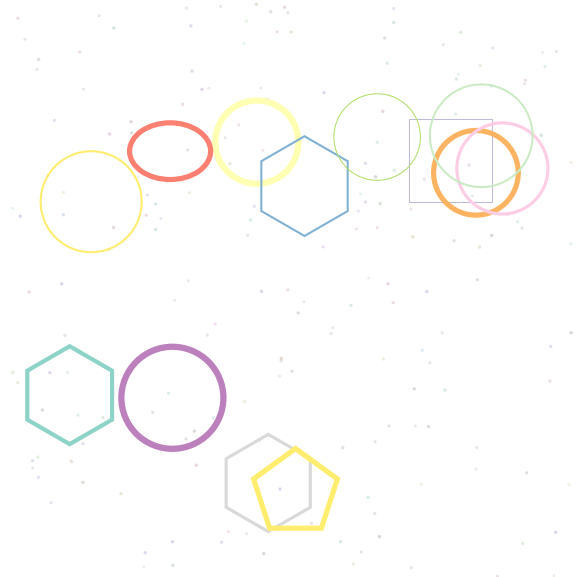[{"shape": "hexagon", "thickness": 2, "radius": 0.42, "center": [0.121, 0.315]}, {"shape": "circle", "thickness": 3, "radius": 0.36, "center": [0.445, 0.753]}, {"shape": "square", "thickness": 0.5, "radius": 0.36, "center": [0.781, 0.721]}, {"shape": "oval", "thickness": 2.5, "radius": 0.35, "center": [0.295, 0.737]}, {"shape": "hexagon", "thickness": 1, "radius": 0.43, "center": [0.527, 0.677]}, {"shape": "circle", "thickness": 2.5, "radius": 0.37, "center": [0.824, 0.7]}, {"shape": "circle", "thickness": 0.5, "radius": 0.37, "center": [0.653, 0.762]}, {"shape": "circle", "thickness": 1.5, "radius": 0.39, "center": [0.87, 0.707]}, {"shape": "hexagon", "thickness": 1.5, "radius": 0.42, "center": [0.464, 0.163]}, {"shape": "circle", "thickness": 3, "radius": 0.44, "center": [0.299, 0.31]}, {"shape": "circle", "thickness": 1, "radius": 0.44, "center": [0.833, 0.764]}, {"shape": "circle", "thickness": 1, "radius": 0.44, "center": [0.158, 0.65]}, {"shape": "pentagon", "thickness": 2.5, "radius": 0.38, "center": [0.512, 0.146]}]